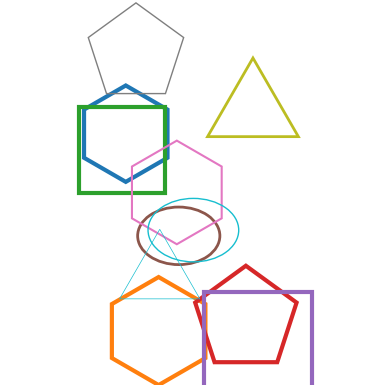[{"shape": "hexagon", "thickness": 3, "radius": 0.63, "center": [0.327, 0.653]}, {"shape": "hexagon", "thickness": 3, "radius": 0.7, "center": [0.412, 0.14]}, {"shape": "square", "thickness": 3, "radius": 0.56, "center": [0.317, 0.611]}, {"shape": "pentagon", "thickness": 3, "radius": 0.69, "center": [0.639, 0.171]}, {"shape": "square", "thickness": 3, "radius": 0.7, "center": [0.671, 0.102]}, {"shape": "oval", "thickness": 2, "radius": 0.53, "center": [0.464, 0.387]}, {"shape": "hexagon", "thickness": 1.5, "radius": 0.67, "center": [0.459, 0.5]}, {"shape": "pentagon", "thickness": 1, "radius": 0.65, "center": [0.353, 0.862]}, {"shape": "triangle", "thickness": 2, "radius": 0.68, "center": [0.657, 0.713]}, {"shape": "oval", "thickness": 1, "radius": 0.59, "center": [0.502, 0.402]}, {"shape": "triangle", "thickness": 0.5, "radius": 0.6, "center": [0.415, 0.284]}]